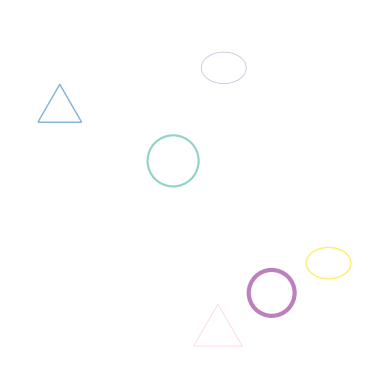[{"shape": "circle", "thickness": 1.5, "radius": 0.33, "center": [0.45, 0.582]}, {"shape": "oval", "thickness": 0.5, "radius": 0.29, "center": [0.581, 0.824]}, {"shape": "triangle", "thickness": 1, "radius": 0.33, "center": [0.155, 0.715]}, {"shape": "triangle", "thickness": 0.5, "radius": 0.36, "center": [0.566, 0.137]}, {"shape": "circle", "thickness": 3, "radius": 0.3, "center": [0.706, 0.239]}, {"shape": "oval", "thickness": 1, "radius": 0.29, "center": [0.853, 0.317]}]